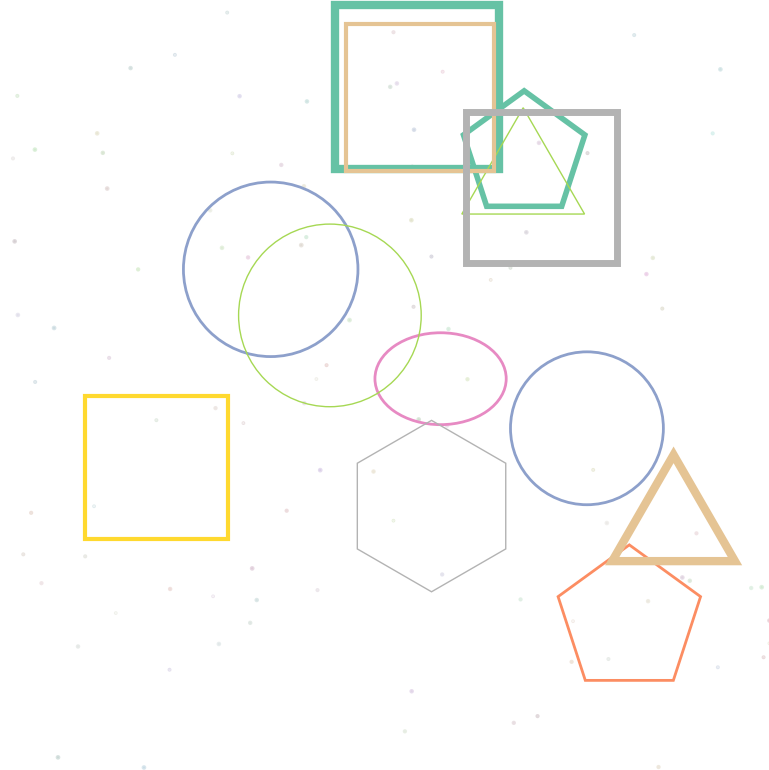[{"shape": "square", "thickness": 3, "radius": 0.53, "center": [0.541, 0.887]}, {"shape": "pentagon", "thickness": 2, "radius": 0.41, "center": [0.681, 0.799]}, {"shape": "pentagon", "thickness": 1, "radius": 0.49, "center": [0.817, 0.195]}, {"shape": "circle", "thickness": 1, "radius": 0.57, "center": [0.352, 0.65]}, {"shape": "circle", "thickness": 1, "radius": 0.5, "center": [0.762, 0.444]}, {"shape": "oval", "thickness": 1, "radius": 0.43, "center": [0.572, 0.508]}, {"shape": "circle", "thickness": 0.5, "radius": 0.59, "center": [0.428, 0.59]}, {"shape": "triangle", "thickness": 0.5, "radius": 0.46, "center": [0.679, 0.768]}, {"shape": "square", "thickness": 1.5, "radius": 0.46, "center": [0.203, 0.393]}, {"shape": "triangle", "thickness": 3, "radius": 0.46, "center": [0.875, 0.317]}, {"shape": "square", "thickness": 1.5, "radius": 0.48, "center": [0.545, 0.873]}, {"shape": "square", "thickness": 2.5, "radius": 0.49, "center": [0.703, 0.757]}, {"shape": "hexagon", "thickness": 0.5, "radius": 0.56, "center": [0.56, 0.343]}]